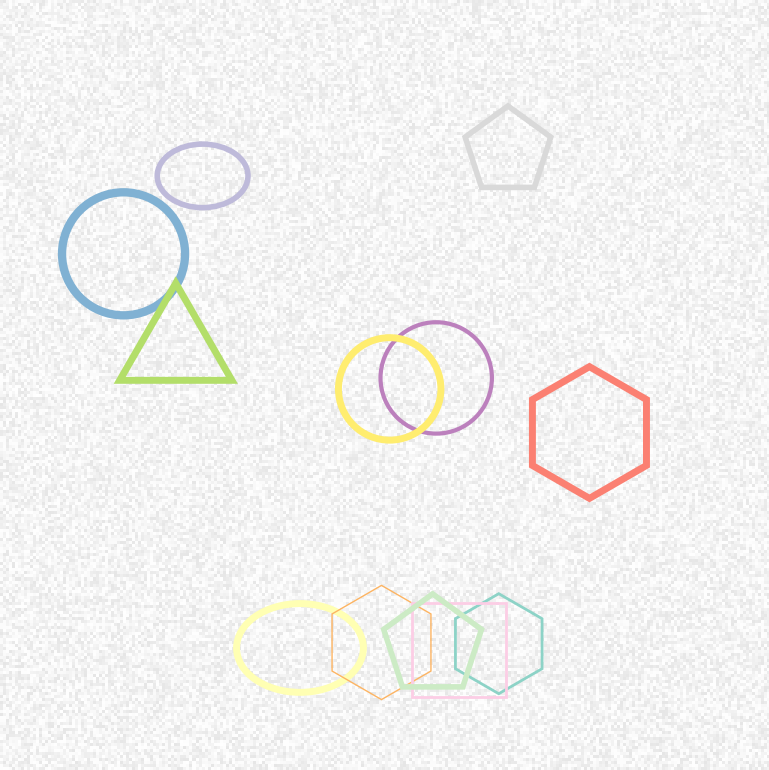[{"shape": "hexagon", "thickness": 1, "radius": 0.32, "center": [0.648, 0.164]}, {"shape": "oval", "thickness": 2.5, "radius": 0.41, "center": [0.39, 0.158]}, {"shape": "oval", "thickness": 2, "radius": 0.29, "center": [0.263, 0.772]}, {"shape": "hexagon", "thickness": 2.5, "radius": 0.43, "center": [0.766, 0.438]}, {"shape": "circle", "thickness": 3, "radius": 0.4, "center": [0.16, 0.67]}, {"shape": "hexagon", "thickness": 0.5, "radius": 0.37, "center": [0.495, 0.166]}, {"shape": "triangle", "thickness": 2.5, "radius": 0.42, "center": [0.228, 0.548]}, {"shape": "square", "thickness": 1, "radius": 0.31, "center": [0.596, 0.156]}, {"shape": "pentagon", "thickness": 2, "radius": 0.29, "center": [0.66, 0.804]}, {"shape": "circle", "thickness": 1.5, "radius": 0.36, "center": [0.567, 0.509]}, {"shape": "pentagon", "thickness": 2, "radius": 0.33, "center": [0.562, 0.162]}, {"shape": "circle", "thickness": 2.5, "radius": 0.33, "center": [0.506, 0.495]}]